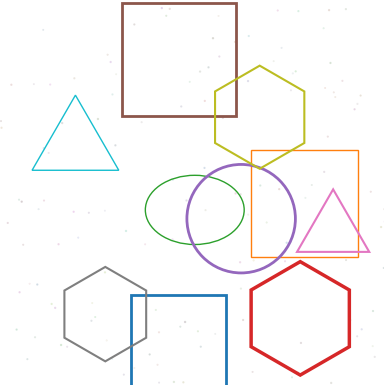[{"shape": "square", "thickness": 2, "radius": 0.62, "center": [0.464, 0.112]}, {"shape": "square", "thickness": 1, "radius": 0.7, "center": [0.791, 0.471]}, {"shape": "oval", "thickness": 1, "radius": 0.64, "center": [0.506, 0.455]}, {"shape": "hexagon", "thickness": 2.5, "radius": 0.74, "center": [0.78, 0.173]}, {"shape": "circle", "thickness": 2, "radius": 0.7, "center": [0.626, 0.432]}, {"shape": "square", "thickness": 2, "radius": 0.74, "center": [0.466, 0.846]}, {"shape": "triangle", "thickness": 1.5, "radius": 0.54, "center": [0.865, 0.4]}, {"shape": "hexagon", "thickness": 1.5, "radius": 0.61, "center": [0.273, 0.184]}, {"shape": "hexagon", "thickness": 1.5, "radius": 0.67, "center": [0.675, 0.696]}, {"shape": "triangle", "thickness": 1, "radius": 0.65, "center": [0.196, 0.623]}]